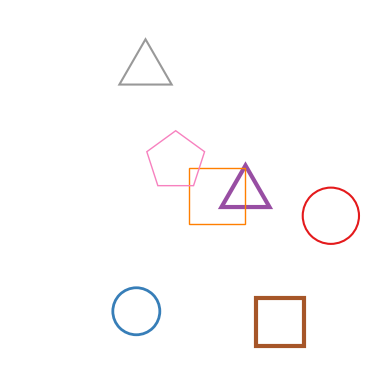[{"shape": "circle", "thickness": 1.5, "radius": 0.37, "center": [0.859, 0.44]}, {"shape": "circle", "thickness": 2, "radius": 0.31, "center": [0.354, 0.192]}, {"shape": "triangle", "thickness": 3, "radius": 0.36, "center": [0.638, 0.498]}, {"shape": "square", "thickness": 1, "radius": 0.36, "center": [0.564, 0.491]}, {"shape": "square", "thickness": 3, "radius": 0.31, "center": [0.727, 0.163]}, {"shape": "pentagon", "thickness": 1, "radius": 0.39, "center": [0.456, 0.582]}, {"shape": "triangle", "thickness": 1.5, "radius": 0.39, "center": [0.378, 0.82]}]